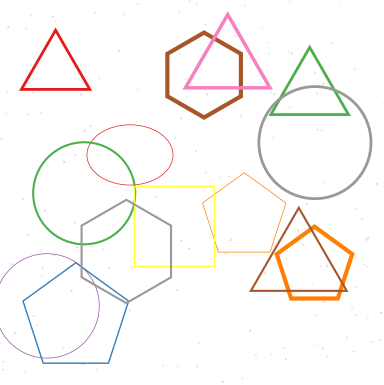[{"shape": "triangle", "thickness": 2, "radius": 0.51, "center": [0.144, 0.819]}, {"shape": "oval", "thickness": 0.5, "radius": 0.56, "center": [0.338, 0.598]}, {"shape": "pentagon", "thickness": 1, "radius": 0.72, "center": [0.197, 0.173]}, {"shape": "triangle", "thickness": 2, "radius": 0.58, "center": [0.804, 0.761]}, {"shape": "circle", "thickness": 1.5, "radius": 0.66, "center": [0.219, 0.498]}, {"shape": "circle", "thickness": 0.5, "radius": 0.68, "center": [0.122, 0.205]}, {"shape": "pentagon", "thickness": 0.5, "radius": 0.57, "center": [0.634, 0.437]}, {"shape": "pentagon", "thickness": 3, "radius": 0.52, "center": [0.817, 0.308]}, {"shape": "square", "thickness": 1, "radius": 0.52, "center": [0.452, 0.414]}, {"shape": "hexagon", "thickness": 3, "radius": 0.55, "center": [0.53, 0.805]}, {"shape": "triangle", "thickness": 1.5, "radius": 0.72, "center": [0.776, 0.316]}, {"shape": "triangle", "thickness": 2.5, "radius": 0.63, "center": [0.591, 0.835]}, {"shape": "circle", "thickness": 2, "radius": 0.73, "center": [0.818, 0.63]}, {"shape": "hexagon", "thickness": 1.5, "radius": 0.67, "center": [0.328, 0.347]}]